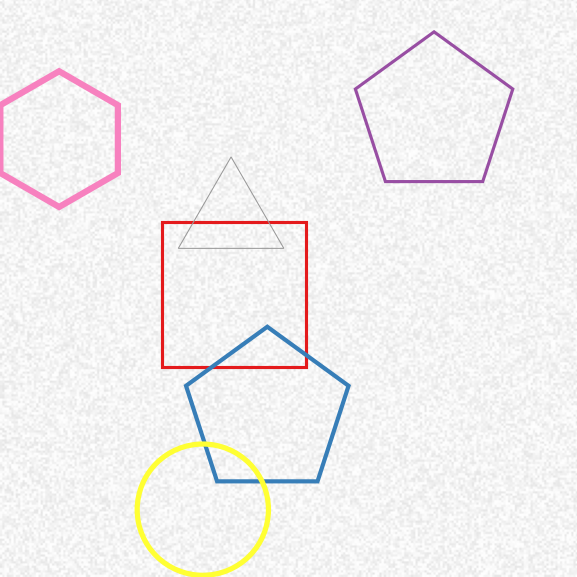[{"shape": "square", "thickness": 1.5, "radius": 0.62, "center": [0.405, 0.489]}, {"shape": "pentagon", "thickness": 2, "radius": 0.74, "center": [0.463, 0.285]}, {"shape": "pentagon", "thickness": 1.5, "radius": 0.72, "center": [0.752, 0.801]}, {"shape": "circle", "thickness": 2.5, "radius": 0.57, "center": [0.351, 0.117]}, {"shape": "hexagon", "thickness": 3, "radius": 0.59, "center": [0.102, 0.758]}, {"shape": "triangle", "thickness": 0.5, "radius": 0.53, "center": [0.4, 0.622]}]